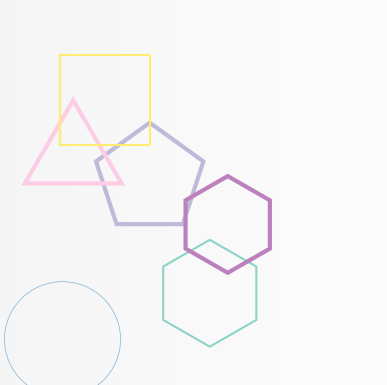[{"shape": "hexagon", "thickness": 1.5, "radius": 0.69, "center": [0.541, 0.238]}, {"shape": "pentagon", "thickness": 3, "radius": 0.73, "center": [0.386, 0.536]}, {"shape": "circle", "thickness": 0.5, "radius": 0.75, "center": [0.161, 0.119]}, {"shape": "triangle", "thickness": 3, "radius": 0.72, "center": [0.189, 0.596]}, {"shape": "hexagon", "thickness": 3, "radius": 0.63, "center": [0.588, 0.417]}, {"shape": "square", "thickness": 1.5, "radius": 0.59, "center": [0.271, 0.74]}]